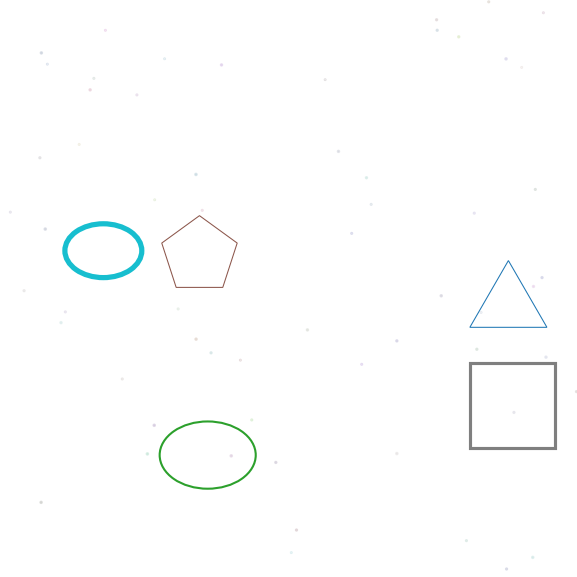[{"shape": "triangle", "thickness": 0.5, "radius": 0.39, "center": [0.88, 0.471]}, {"shape": "oval", "thickness": 1, "radius": 0.42, "center": [0.36, 0.211]}, {"shape": "pentagon", "thickness": 0.5, "radius": 0.34, "center": [0.345, 0.557]}, {"shape": "square", "thickness": 1.5, "radius": 0.37, "center": [0.888, 0.297]}, {"shape": "oval", "thickness": 2.5, "radius": 0.33, "center": [0.179, 0.565]}]